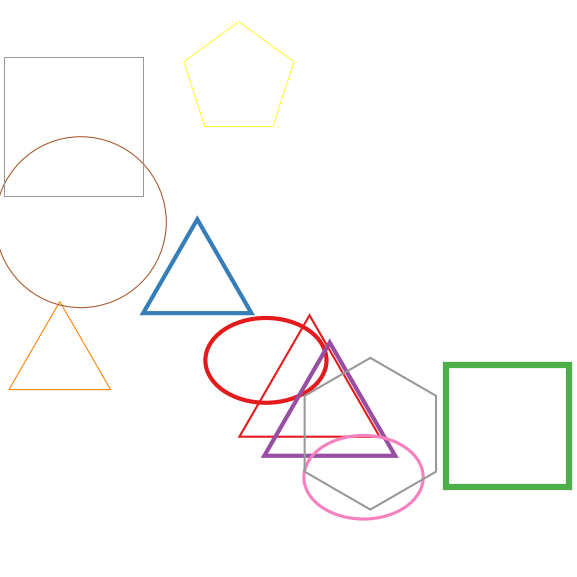[{"shape": "triangle", "thickness": 1, "radius": 0.7, "center": [0.536, 0.313]}, {"shape": "oval", "thickness": 2, "radius": 0.52, "center": [0.46, 0.375]}, {"shape": "triangle", "thickness": 2, "radius": 0.54, "center": [0.342, 0.511]}, {"shape": "square", "thickness": 3, "radius": 0.53, "center": [0.879, 0.262]}, {"shape": "triangle", "thickness": 2, "radius": 0.65, "center": [0.571, 0.275]}, {"shape": "triangle", "thickness": 0.5, "radius": 0.51, "center": [0.104, 0.375]}, {"shape": "pentagon", "thickness": 0.5, "radius": 0.5, "center": [0.414, 0.861]}, {"shape": "circle", "thickness": 0.5, "radius": 0.74, "center": [0.14, 0.614]}, {"shape": "oval", "thickness": 1.5, "radius": 0.52, "center": [0.629, 0.173]}, {"shape": "square", "thickness": 0.5, "radius": 0.6, "center": [0.127, 0.78]}, {"shape": "hexagon", "thickness": 1, "radius": 0.66, "center": [0.641, 0.248]}]